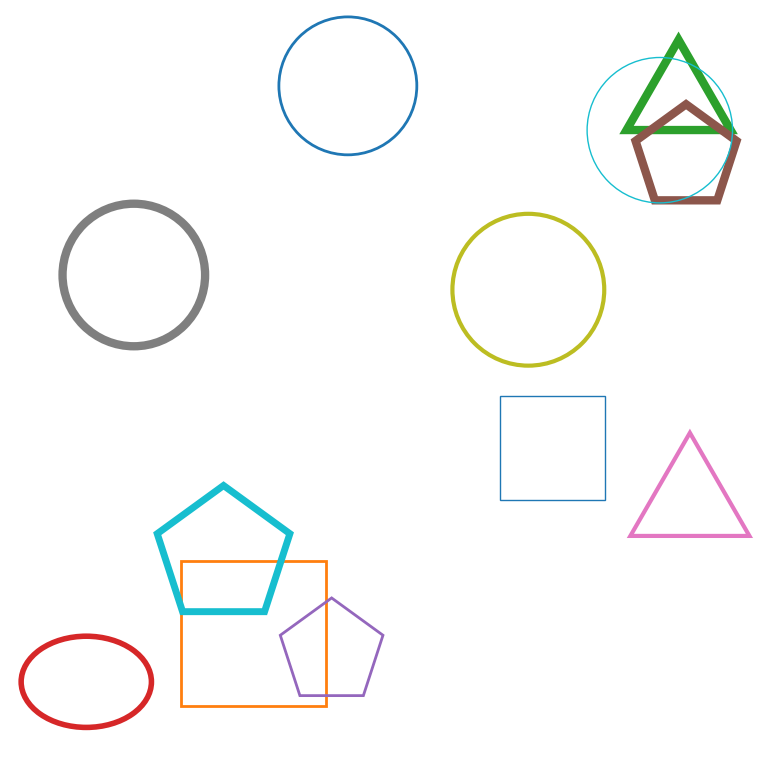[{"shape": "square", "thickness": 0.5, "radius": 0.34, "center": [0.717, 0.418]}, {"shape": "circle", "thickness": 1, "radius": 0.45, "center": [0.452, 0.889]}, {"shape": "square", "thickness": 1, "radius": 0.47, "center": [0.329, 0.177]}, {"shape": "triangle", "thickness": 3, "radius": 0.39, "center": [0.881, 0.87]}, {"shape": "oval", "thickness": 2, "radius": 0.42, "center": [0.112, 0.115]}, {"shape": "pentagon", "thickness": 1, "radius": 0.35, "center": [0.431, 0.153]}, {"shape": "pentagon", "thickness": 3, "radius": 0.34, "center": [0.891, 0.796]}, {"shape": "triangle", "thickness": 1.5, "radius": 0.45, "center": [0.896, 0.349]}, {"shape": "circle", "thickness": 3, "radius": 0.46, "center": [0.174, 0.643]}, {"shape": "circle", "thickness": 1.5, "radius": 0.49, "center": [0.686, 0.624]}, {"shape": "pentagon", "thickness": 2.5, "radius": 0.45, "center": [0.29, 0.279]}, {"shape": "circle", "thickness": 0.5, "radius": 0.47, "center": [0.857, 0.831]}]